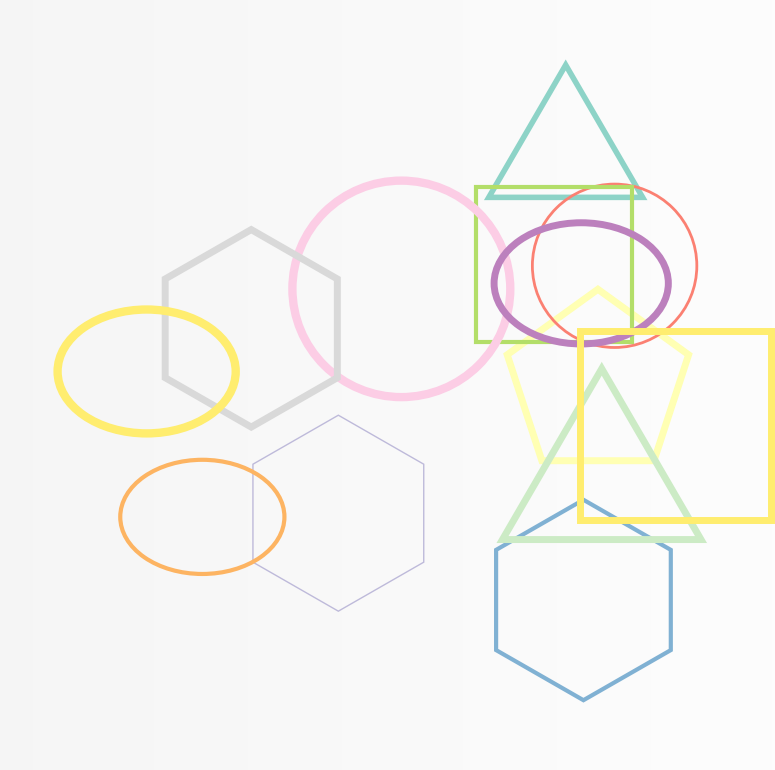[{"shape": "triangle", "thickness": 2, "radius": 0.57, "center": [0.73, 0.801]}, {"shape": "pentagon", "thickness": 2.5, "radius": 0.62, "center": [0.772, 0.501]}, {"shape": "hexagon", "thickness": 0.5, "radius": 0.64, "center": [0.437, 0.334]}, {"shape": "circle", "thickness": 1, "radius": 0.53, "center": [0.793, 0.655]}, {"shape": "hexagon", "thickness": 1.5, "radius": 0.65, "center": [0.753, 0.221]}, {"shape": "oval", "thickness": 1.5, "radius": 0.53, "center": [0.261, 0.329]}, {"shape": "square", "thickness": 1.5, "radius": 0.5, "center": [0.715, 0.656]}, {"shape": "circle", "thickness": 3, "radius": 0.7, "center": [0.518, 0.625]}, {"shape": "hexagon", "thickness": 2.5, "radius": 0.64, "center": [0.324, 0.574]}, {"shape": "oval", "thickness": 2.5, "radius": 0.56, "center": [0.75, 0.632]}, {"shape": "triangle", "thickness": 2.5, "radius": 0.74, "center": [0.776, 0.373]}, {"shape": "square", "thickness": 2.5, "radius": 0.61, "center": [0.872, 0.448]}, {"shape": "oval", "thickness": 3, "radius": 0.57, "center": [0.189, 0.518]}]